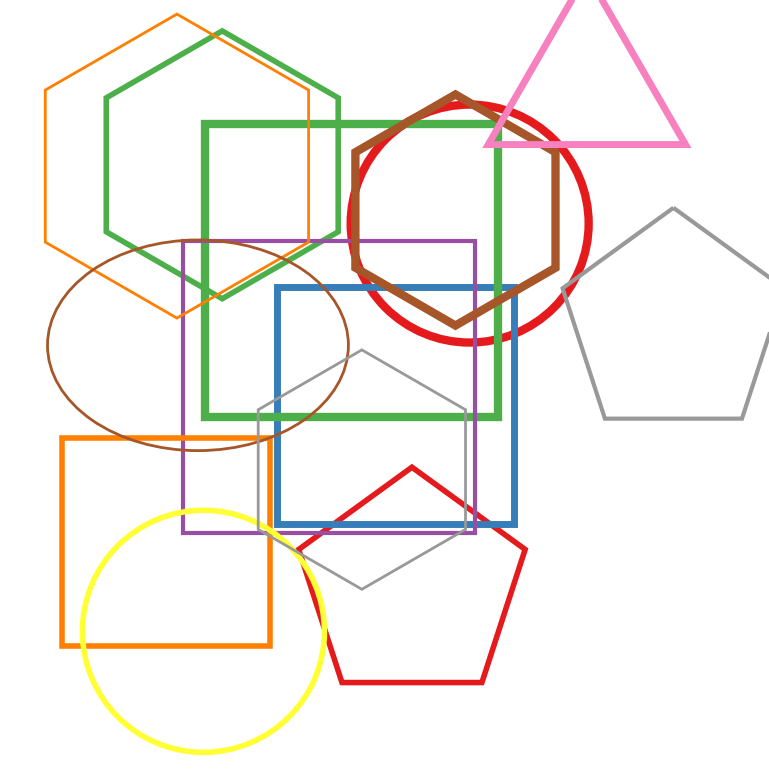[{"shape": "pentagon", "thickness": 2, "radius": 0.77, "center": [0.535, 0.239]}, {"shape": "circle", "thickness": 3, "radius": 0.77, "center": [0.61, 0.71]}, {"shape": "square", "thickness": 2.5, "radius": 0.77, "center": [0.513, 0.473]}, {"shape": "square", "thickness": 3, "radius": 0.95, "center": [0.457, 0.649]}, {"shape": "hexagon", "thickness": 2, "radius": 0.87, "center": [0.289, 0.786]}, {"shape": "square", "thickness": 1.5, "radius": 0.95, "center": [0.427, 0.497]}, {"shape": "hexagon", "thickness": 1, "radius": 0.99, "center": [0.23, 0.784]}, {"shape": "square", "thickness": 2, "radius": 0.67, "center": [0.216, 0.296]}, {"shape": "circle", "thickness": 2, "radius": 0.79, "center": [0.264, 0.18]}, {"shape": "hexagon", "thickness": 3, "radius": 0.75, "center": [0.591, 0.727]}, {"shape": "oval", "thickness": 1, "radius": 0.98, "center": [0.257, 0.552]}, {"shape": "triangle", "thickness": 2.5, "radius": 0.74, "center": [0.762, 0.886]}, {"shape": "hexagon", "thickness": 1, "radius": 0.78, "center": [0.47, 0.39]}, {"shape": "pentagon", "thickness": 1.5, "radius": 0.76, "center": [0.875, 0.579]}]